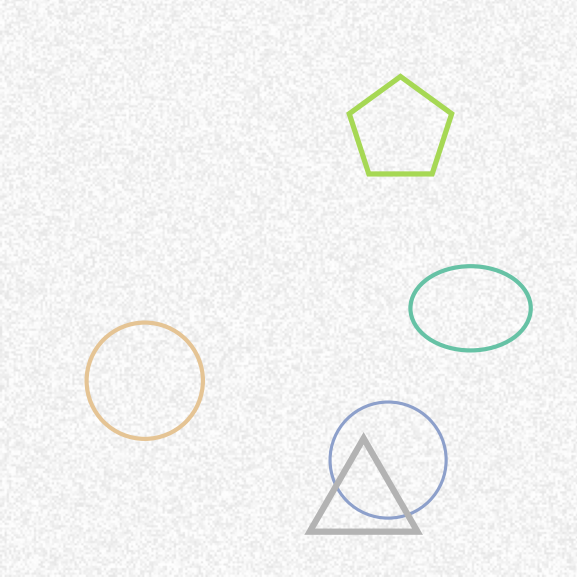[{"shape": "oval", "thickness": 2, "radius": 0.52, "center": [0.815, 0.465]}, {"shape": "circle", "thickness": 1.5, "radius": 0.5, "center": [0.672, 0.202]}, {"shape": "pentagon", "thickness": 2.5, "radius": 0.47, "center": [0.693, 0.773]}, {"shape": "circle", "thickness": 2, "radius": 0.5, "center": [0.251, 0.34]}, {"shape": "triangle", "thickness": 3, "radius": 0.54, "center": [0.63, 0.132]}]